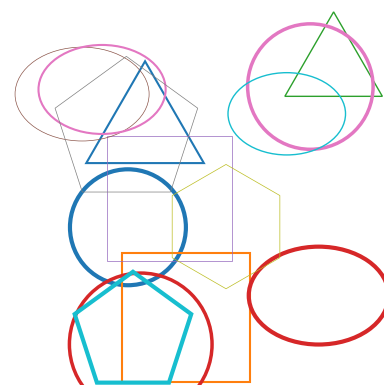[{"shape": "circle", "thickness": 3, "radius": 0.75, "center": [0.332, 0.41]}, {"shape": "triangle", "thickness": 1.5, "radius": 0.88, "center": [0.377, 0.665]}, {"shape": "square", "thickness": 1.5, "radius": 0.84, "center": [0.483, 0.176]}, {"shape": "triangle", "thickness": 1, "radius": 0.73, "center": [0.867, 0.823]}, {"shape": "oval", "thickness": 3, "radius": 0.91, "center": [0.828, 0.232]}, {"shape": "circle", "thickness": 2.5, "radius": 0.93, "center": [0.366, 0.105]}, {"shape": "square", "thickness": 0.5, "radius": 0.81, "center": [0.44, 0.485]}, {"shape": "oval", "thickness": 0.5, "radius": 0.87, "center": [0.213, 0.756]}, {"shape": "oval", "thickness": 1.5, "radius": 0.83, "center": [0.265, 0.768]}, {"shape": "circle", "thickness": 2.5, "radius": 0.81, "center": [0.806, 0.775]}, {"shape": "pentagon", "thickness": 0.5, "radius": 0.97, "center": [0.328, 0.659]}, {"shape": "hexagon", "thickness": 0.5, "radius": 0.81, "center": [0.587, 0.411]}, {"shape": "oval", "thickness": 1, "radius": 0.76, "center": [0.745, 0.704]}, {"shape": "pentagon", "thickness": 3, "radius": 0.8, "center": [0.345, 0.135]}]